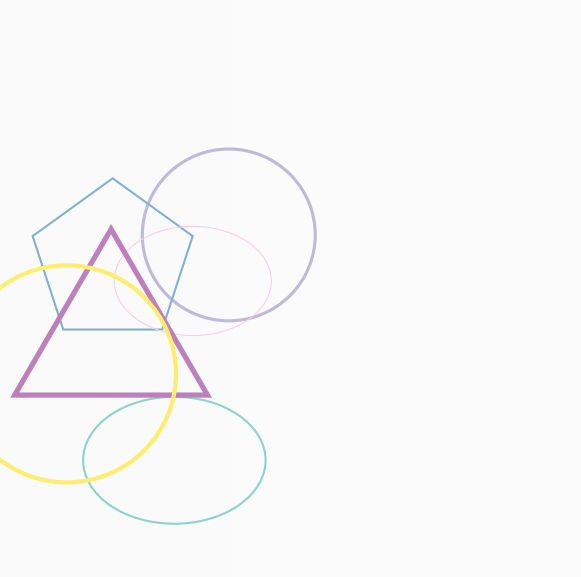[{"shape": "oval", "thickness": 1, "radius": 0.78, "center": [0.3, 0.202]}, {"shape": "circle", "thickness": 1.5, "radius": 0.74, "center": [0.394, 0.592]}, {"shape": "pentagon", "thickness": 1, "radius": 0.72, "center": [0.194, 0.546]}, {"shape": "oval", "thickness": 0.5, "radius": 0.68, "center": [0.332, 0.513]}, {"shape": "triangle", "thickness": 2.5, "radius": 0.96, "center": [0.191, 0.411]}, {"shape": "circle", "thickness": 2, "radius": 0.94, "center": [0.115, 0.352]}]